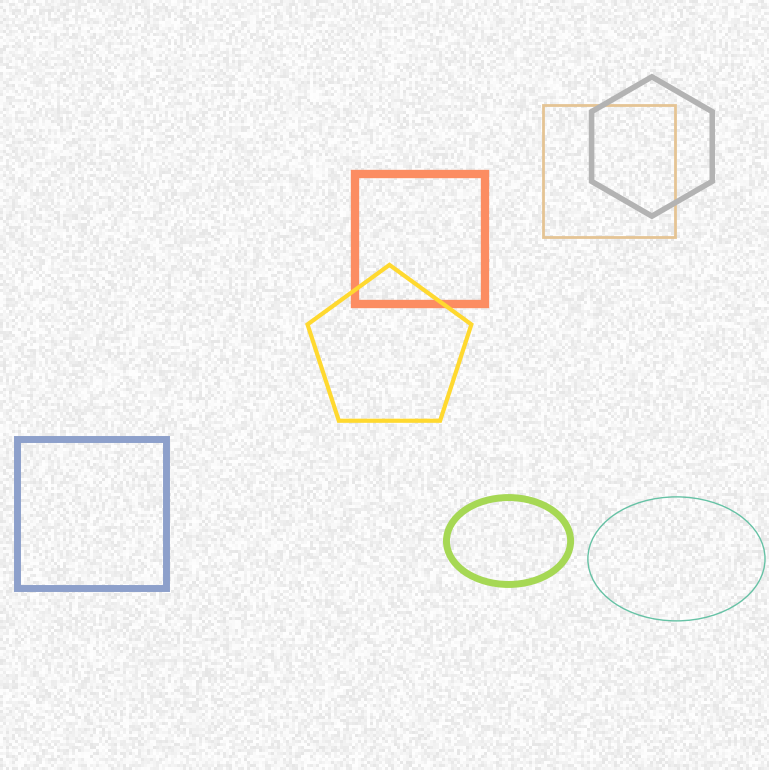[{"shape": "oval", "thickness": 0.5, "radius": 0.58, "center": [0.878, 0.274]}, {"shape": "square", "thickness": 3, "radius": 0.42, "center": [0.545, 0.69]}, {"shape": "square", "thickness": 2.5, "radius": 0.48, "center": [0.119, 0.333]}, {"shape": "oval", "thickness": 2.5, "radius": 0.4, "center": [0.66, 0.297]}, {"shape": "pentagon", "thickness": 1.5, "radius": 0.56, "center": [0.506, 0.544]}, {"shape": "square", "thickness": 1, "radius": 0.43, "center": [0.791, 0.778]}, {"shape": "hexagon", "thickness": 2, "radius": 0.45, "center": [0.847, 0.81]}]